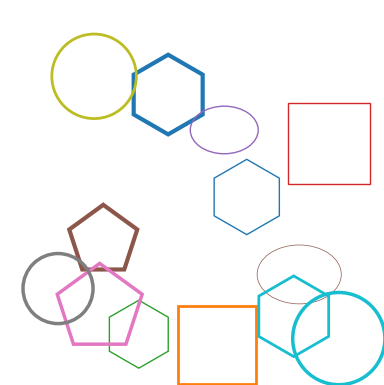[{"shape": "hexagon", "thickness": 1, "radius": 0.49, "center": [0.641, 0.488]}, {"shape": "hexagon", "thickness": 3, "radius": 0.52, "center": [0.437, 0.754]}, {"shape": "square", "thickness": 2, "radius": 0.51, "center": [0.563, 0.104]}, {"shape": "hexagon", "thickness": 1, "radius": 0.44, "center": [0.361, 0.132]}, {"shape": "square", "thickness": 1, "radius": 0.53, "center": [0.854, 0.628]}, {"shape": "oval", "thickness": 1, "radius": 0.44, "center": [0.582, 0.662]}, {"shape": "oval", "thickness": 0.5, "radius": 0.55, "center": [0.777, 0.287]}, {"shape": "pentagon", "thickness": 3, "radius": 0.46, "center": [0.268, 0.375]}, {"shape": "pentagon", "thickness": 2.5, "radius": 0.58, "center": [0.259, 0.2]}, {"shape": "circle", "thickness": 2.5, "radius": 0.45, "center": [0.151, 0.25]}, {"shape": "circle", "thickness": 2, "radius": 0.55, "center": [0.244, 0.802]}, {"shape": "hexagon", "thickness": 2, "radius": 0.52, "center": [0.763, 0.179]}, {"shape": "circle", "thickness": 2.5, "radius": 0.6, "center": [0.88, 0.121]}]